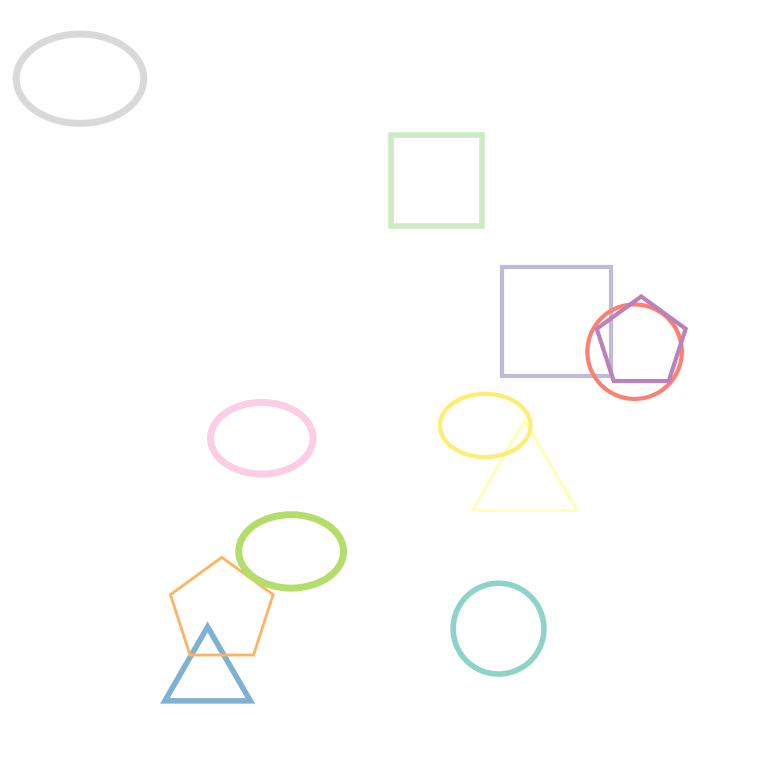[{"shape": "circle", "thickness": 2, "radius": 0.29, "center": [0.647, 0.184]}, {"shape": "triangle", "thickness": 1, "radius": 0.39, "center": [0.681, 0.376]}, {"shape": "square", "thickness": 1.5, "radius": 0.35, "center": [0.723, 0.582]}, {"shape": "circle", "thickness": 1.5, "radius": 0.31, "center": [0.824, 0.543]}, {"shape": "triangle", "thickness": 2, "radius": 0.32, "center": [0.27, 0.122]}, {"shape": "pentagon", "thickness": 1, "radius": 0.35, "center": [0.288, 0.206]}, {"shape": "oval", "thickness": 2.5, "radius": 0.34, "center": [0.378, 0.284]}, {"shape": "oval", "thickness": 2.5, "radius": 0.33, "center": [0.34, 0.431]}, {"shape": "oval", "thickness": 2.5, "radius": 0.41, "center": [0.104, 0.898]}, {"shape": "pentagon", "thickness": 1.5, "radius": 0.3, "center": [0.833, 0.554]}, {"shape": "square", "thickness": 2, "radius": 0.3, "center": [0.567, 0.766]}, {"shape": "oval", "thickness": 1.5, "radius": 0.29, "center": [0.63, 0.447]}]